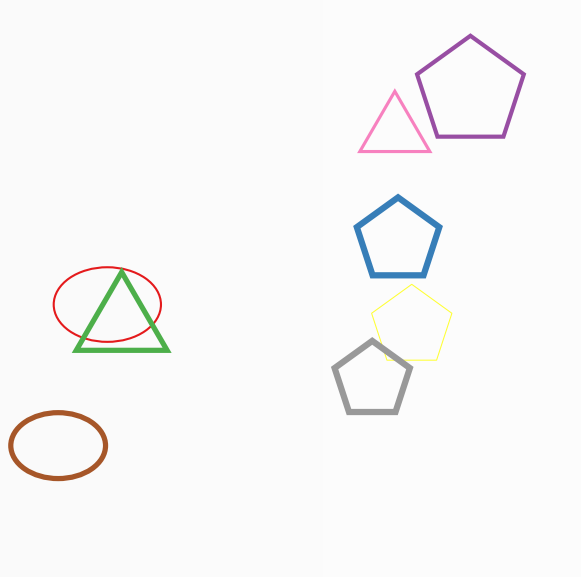[{"shape": "oval", "thickness": 1, "radius": 0.46, "center": [0.185, 0.472]}, {"shape": "pentagon", "thickness": 3, "radius": 0.37, "center": [0.685, 0.583]}, {"shape": "triangle", "thickness": 2.5, "radius": 0.45, "center": [0.209, 0.438]}, {"shape": "pentagon", "thickness": 2, "radius": 0.48, "center": [0.809, 0.841]}, {"shape": "pentagon", "thickness": 0.5, "radius": 0.36, "center": [0.708, 0.434]}, {"shape": "oval", "thickness": 2.5, "radius": 0.41, "center": [0.1, 0.227]}, {"shape": "triangle", "thickness": 1.5, "radius": 0.35, "center": [0.679, 0.772]}, {"shape": "pentagon", "thickness": 3, "radius": 0.34, "center": [0.64, 0.341]}]